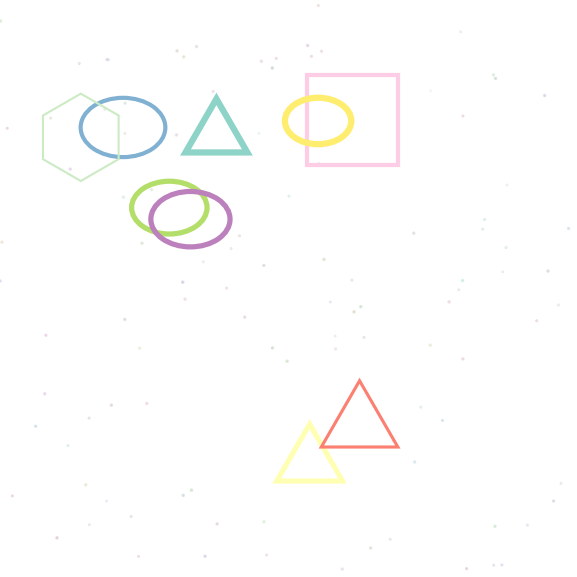[{"shape": "triangle", "thickness": 3, "radius": 0.31, "center": [0.375, 0.766]}, {"shape": "triangle", "thickness": 2.5, "radius": 0.33, "center": [0.536, 0.199]}, {"shape": "triangle", "thickness": 1.5, "radius": 0.38, "center": [0.623, 0.263]}, {"shape": "oval", "thickness": 2, "radius": 0.37, "center": [0.213, 0.778]}, {"shape": "oval", "thickness": 2.5, "radius": 0.33, "center": [0.293, 0.64]}, {"shape": "square", "thickness": 2, "radius": 0.39, "center": [0.611, 0.792]}, {"shape": "oval", "thickness": 2.5, "radius": 0.34, "center": [0.33, 0.62]}, {"shape": "hexagon", "thickness": 1, "radius": 0.38, "center": [0.14, 0.761]}, {"shape": "oval", "thickness": 3, "radius": 0.29, "center": [0.551, 0.79]}]